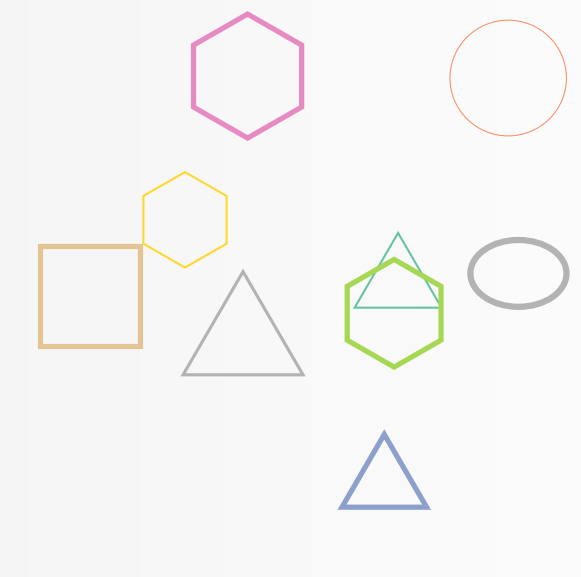[{"shape": "triangle", "thickness": 1, "radius": 0.43, "center": [0.685, 0.509]}, {"shape": "circle", "thickness": 0.5, "radius": 0.5, "center": [0.874, 0.864]}, {"shape": "triangle", "thickness": 2.5, "radius": 0.42, "center": [0.661, 0.163]}, {"shape": "hexagon", "thickness": 2.5, "radius": 0.54, "center": [0.426, 0.867]}, {"shape": "hexagon", "thickness": 2.5, "radius": 0.47, "center": [0.678, 0.457]}, {"shape": "hexagon", "thickness": 1, "radius": 0.41, "center": [0.318, 0.618]}, {"shape": "square", "thickness": 2.5, "radius": 0.43, "center": [0.155, 0.487]}, {"shape": "triangle", "thickness": 1.5, "radius": 0.6, "center": [0.418, 0.41]}, {"shape": "oval", "thickness": 3, "radius": 0.41, "center": [0.892, 0.526]}]